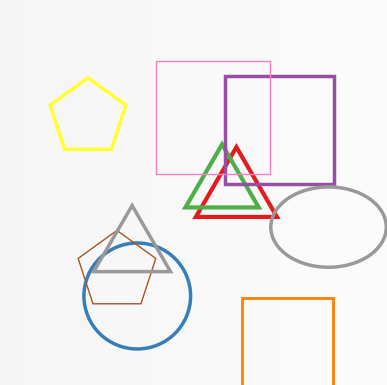[{"shape": "triangle", "thickness": 3, "radius": 0.6, "center": [0.61, 0.497]}, {"shape": "circle", "thickness": 2.5, "radius": 0.69, "center": [0.354, 0.231]}, {"shape": "triangle", "thickness": 3, "radius": 0.55, "center": [0.573, 0.516]}, {"shape": "square", "thickness": 2.5, "radius": 0.7, "center": [0.722, 0.662]}, {"shape": "square", "thickness": 2, "radius": 0.59, "center": [0.743, 0.107]}, {"shape": "pentagon", "thickness": 2.5, "radius": 0.51, "center": [0.227, 0.695]}, {"shape": "pentagon", "thickness": 1, "radius": 0.53, "center": [0.302, 0.296]}, {"shape": "square", "thickness": 1, "radius": 0.73, "center": [0.549, 0.694]}, {"shape": "triangle", "thickness": 2.5, "radius": 0.57, "center": [0.341, 0.352]}, {"shape": "oval", "thickness": 2.5, "radius": 0.75, "center": [0.848, 0.41]}]